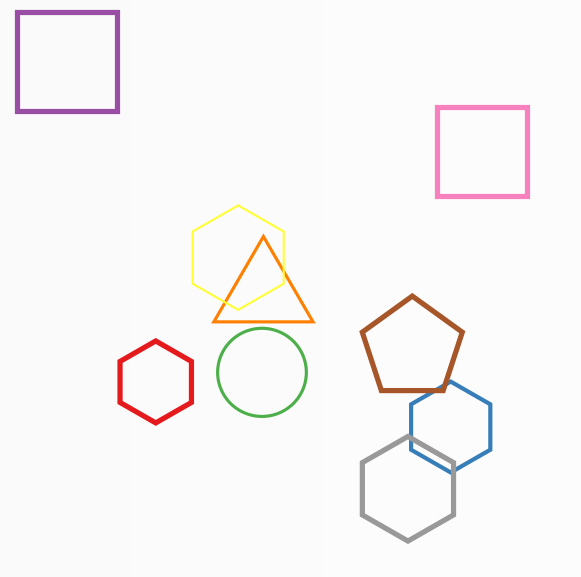[{"shape": "hexagon", "thickness": 2.5, "radius": 0.35, "center": [0.268, 0.338]}, {"shape": "hexagon", "thickness": 2, "radius": 0.39, "center": [0.775, 0.26]}, {"shape": "circle", "thickness": 1.5, "radius": 0.38, "center": [0.451, 0.354]}, {"shape": "square", "thickness": 2.5, "radius": 0.43, "center": [0.115, 0.893]}, {"shape": "triangle", "thickness": 1.5, "radius": 0.49, "center": [0.453, 0.491]}, {"shape": "hexagon", "thickness": 1, "radius": 0.45, "center": [0.41, 0.553]}, {"shape": "pentagon", "thickness": 2.5, "radius": 0.45, "center": [0.709, 0.396]}, {"shape": "square", "thickness": 2.5, "radius": 0.39, "center": [0.829, 0.737]}, {"shape": "hexagon", "thickness": 2.5, "radius": 0.45, "center": [0.702, 0.153]}]